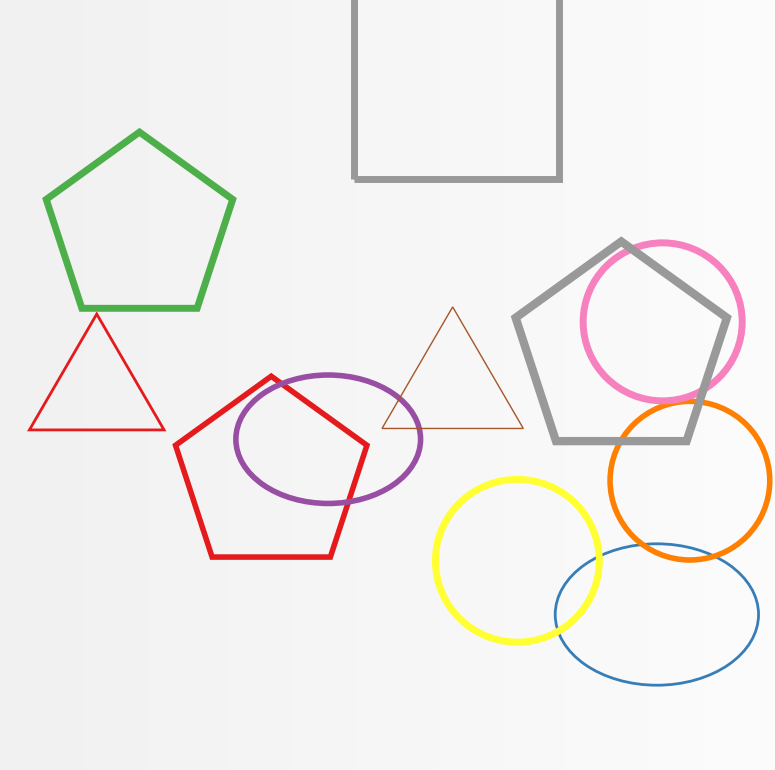[{"shape": "triangle", "thickness": 1, "radius": 0.5, "center": [0.125, 0.492]}, {"shape": "pentagon", "thickness": 2, "radius": 0.65, "center": [0.35, 0.382]}, {"shape": "oval", "thickness": 1, "radius": 0.66, "center": [0.848, 0.202]}, {"shape": "pentagon", "thickness": 2.5, "radius": 0.63, "center": [0.18, 0.702]}, {"shape": "oval", "thickness": 2, "radius": 0.6, "center": [0.424, 0.43]}, {"shape": "circle", "thickness": 2, "radius": 0.52, "center": [0.89, 0.376]}, {"shape": "circle", "thickness": 2.5, "radius": 0.53, "center": [0.668, 0.272]}, {"shape": "triangle", "thickness": 0.5, "radius": 0.53, "center": [0.584, 0.496]}, {"shape": "circle", "thickness": 2.5, "radius": 0.51, "center": [0.855, 0.582]}, {"shape": "square", "thickness": 2.5, "radius": 0.66, "center": [0.589, 0.899]}, {"shape": "pentagon", "thickness": 3, "radius": 0.72, "center": [0.802, 0.543]}]